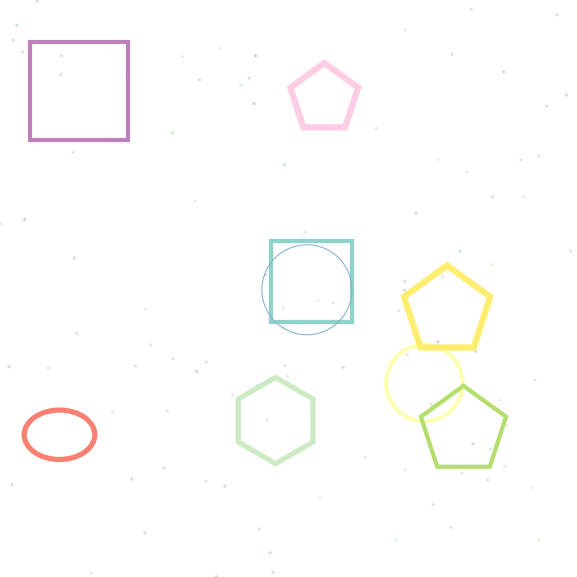[{"shape": "square", "thickness": 2, "radius": 0.35, "center": [0.54, 0.512]}, {"shape": "circle", "thickness": 2, "radius": 0.33, "center": [0.735, 0.336]}, {"shape": "oval", "thickness": 2.5, "radius": 0.31, "center": [0.103, 0.246]}, {"shape": "circle", "thickness": 0.5, "radius": 0.39, "center": [0.531, 0.497]}, {"shape": "pentagon", "thickness": 2, "radius": 0.39, "center": [0.803, 0.254]}, {"shape": "pentagon", "thickness": 3, "radius": 0.31, "center": [0.561, 0.828]}, {"shape": "square", "thickness": 2, "radius": 0.43, "center": [0.137, 0.841]}, {"shape": "hexagon", "thickness": 2.5, "radius": 0.37, "center": [0.477, 0.271]}, {"shape": "pentagon", "thickness": 3, "radius": 0.39, "center": [0.774, 0.461]}]